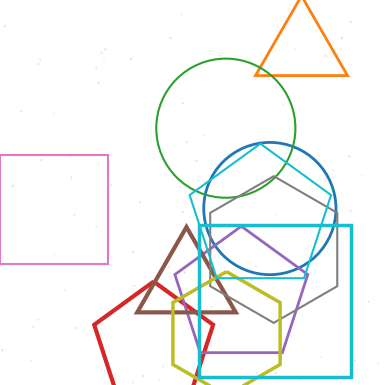[{"shape": "circle", "thickness": 2, "radius": 0.86, "center": [0.701, 0.458]}, {"shape": "triangle", "thickness": 2, "radius": 0.69, "center": [0.783, 0.873]}, {"shape": "circle", "thickness": 1.5, "radius": 0.9, "center": [0.587, 0.667]}, {"shape": "pentagon", "thickness": 3, "radius": 0.81, "center": [0.399, 0.106]}, {"shape": "pentagon", "thickness": 2, "radius": 0.91, "center": [0.627, 0.231]}, {"shape": "triangle", "thickness": 3, "radius": 0.74, "center": [0.484, 0.263]}, {"shape": "square", "thickness": 1.5, "radius": 0.71, "center": [0.141, 0.456]}, {"shape": "hexagon", "thickness": 1.5, "radius": 0.95, "center": [0.711, 0.352]}, {"shape": "hexagon", "thickness": 2.5, "radius": 0.8, "center": [0.588, 0.134]}, {"shape": "square", "thickness": 2.5, "radius": 0.99, "center": [0.714, 0.218]}, {"shape": "pentagon", "thickness": 1.5, "radius": 0.97, "center": [0.676, 0.434]}]